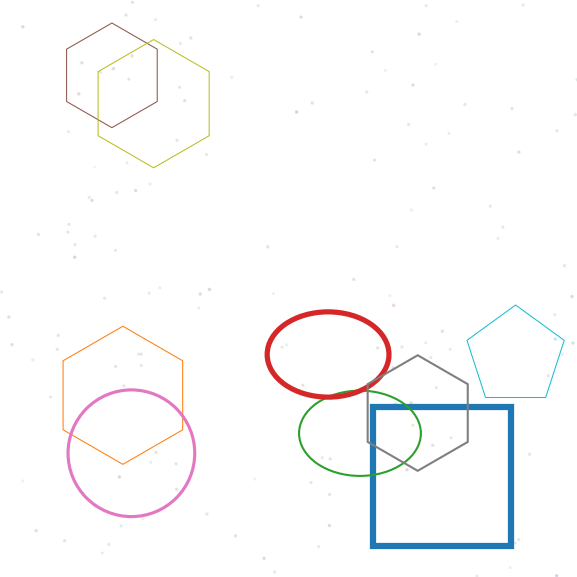[{"shape": "square", "thickness": 3, "radius": 0.6, "center": [0.765, 0.174]}, {"shape": "hexagon", "thickness": 0.5, "radius": 0.6, "center": [0.213, 0.315]}, {"shape": "oval", "thickness": 1, "radius": 0.53, "center": [0.623, 0.249]}, {"shape": "oval", "thickness": 2.5, "radius": 0.53, "center": [0.568, 0.385]}, {"shape": "hexagon", "thickness": 0.5, "radius": 0.45, "center": [0.194, 0.869]}, {"shape": "circle", "thickness": 1.5, "radius": 0.55, "center": [0.228, 0.214]}, {"shape": "hexagon", "thickness": 1, "radius": 0.5, "center": [0.723, 0.284]}, {"shape": "hexagon", "thickness": 0.5, "radius": 0.56, "center": [0.266, 0.82]}, {"shape": "pentagon", "thickness": 0.5, "radius": 0.44, "center": [0.893, 0.382]}]